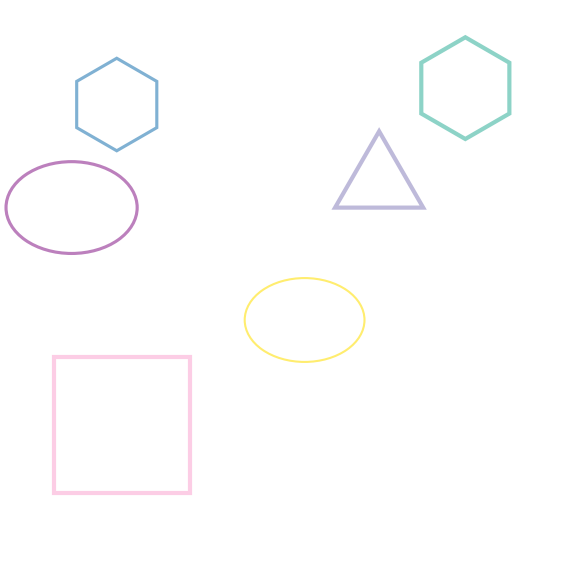[{"shape": "hexagon", "thickness": 2, "radius": 0.44, "center": [0.806, 0.847]}, {"shape": "triangle", "thickness": 2, "radius": 0.44, "center": [0.657, 0.684]}, {"shape": "hexagon", "thickness": 1.5, "radius": 0.4, "center": [0.202, 0.818]}, {"shape": "square", "thickness": 2, "radius": 0.59, "center": [0.211, 0.263]}, {"shape": "oval", "thickness": 1.5, "radius": 0.57, "center": [0.124, 0.64]}, {"shape": "oval", "thickness": 1, "radius": 0.52, "center": [0.527, 0.445]}]